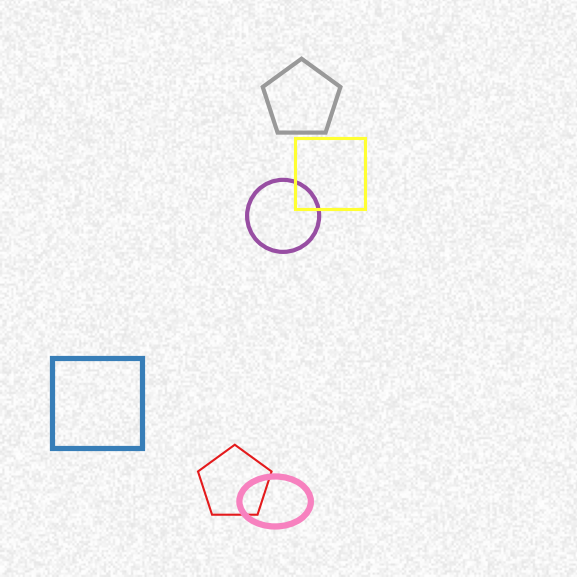[{"shape": "pentagon", "thickness": 1, "radius": 0.33, "center": [0.407, 0.162]}, {"shape": "square", "thickness": 2.5, "radius": 0.39, "center": [0.167, 0.301]}, {"shape": "circle", "thickness": 2, "radius": 0.31, "center": [0.49, 0.625]}, {"shape": "square", "thickness": 1.5, "radius": 0.31, "center": [0.571, 0.698]}, {"shape": "oval", "thickness": 3, "radius": 0.31, "center": [0.476, 0.131]}, {"shape": "pentagon", "thickness": 2, "radius": 0.35, "center": [0.522, 0.827]}]